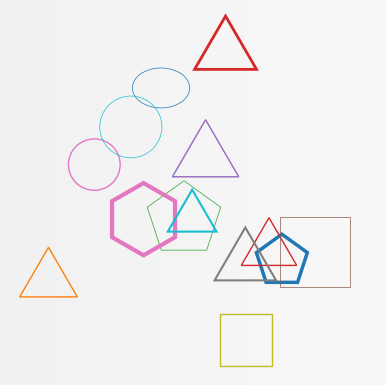[{"shape": "oval", "thickness": 0.5, "radius": 0.37, "center": [0.416, 0.772]}, {"shape": "pentagon", "thickness": 2.5, "radius": 0.35, "center": [0.727, 0.323]}, {"shape": "triangle", "thickness": 1, "radius": 0.43, "center": [0.125, 0.272]}, {"shape": "pentagon", "thickness": 0.5, "radius": 0.5, "center": [0.475, 0.431]}, {"shape": "triangle", "thickness": 1, "radius": 0.41, "center": [0.694, 0.352]}, {"shape": "triangle", "thickness": 2, "radius": 0.46, "center": [0.582, 0.866]}, {"shape": "triangle", "thickness": 1, "radius": 0.49, "center": [0.53, 0.59]}, {"shape": "square", "thickness": 0.5, "radius": 0.45, "center": [0.812, 0.346]}, {"shape": "circle", "thickness": 1, "radius": 0.33, "center": [0.243, 0.572]}, {"shape": "hexagon", "thickness": 3, "radius": 0.47, "center": [0.37, 0.431]}, {"shape": "triangle", "thickness": 1.5, "radius": 0.46, "center": [0.633, 0.318]}, {"shape": "square", "thickness": 1, "radius": 0.34, "center": [0.635, 0.116]}, {"shape": "triangle", "thickness": 1.5, "radius": 0.36, "center": [0.496, 0.435]}, {"shape": "circle", "thickness": 0.5, "radius": 0.4, "center": [0.338, 0.67]}]